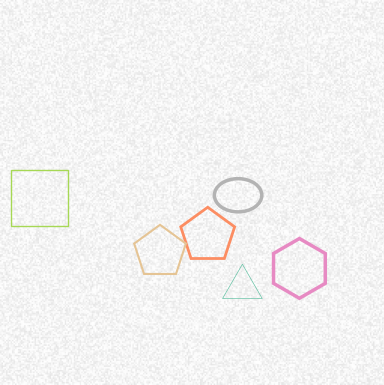[{"shape": "triangle", "thickness": 0.5, "radius": 0.3, "center": [0.63, 0.254]}, {"shape": "pentagon", "thickness": 2, "radius": 0.37, "center": [0.539, 0.388]}, {"shape": "hexagon", "thickness": 2.5, "radius": 0.39, "center": [0.778, 0.303]}, {"shape": "square", "thickness": 1, "radius": 0.37, "center": [0.103, 0.485]}, {"shape": "pentagon", "thickness": 1.5, "radius": 0.35, "center": [0.416, 0.346]}, {"shape": "oval", "thickness": 2.5, "radius": 0.31, "center": [0.618, 0.493]}]